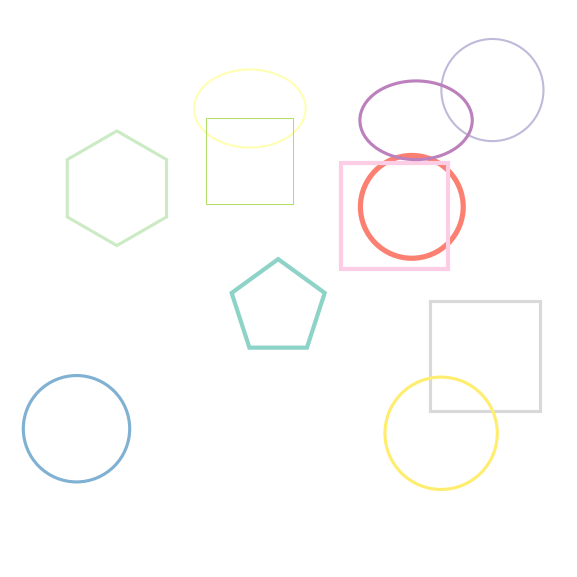[{"shape": "pentagon", "thickness": 2, "radius": 0.42, "center": [0.482, 0.466]}, {"shape": "oval", "thickness": 1, "radius": 0.48, "center": [0.433, 0.811]}, {"shape": "circle", "thickness": 1, "radius": 0.44, "center": [0.853, 0.843]}, {"shape": "circle", "thickness": 2.5, "radius": 0.44, "center": [0.713, 0.641]}, {"shape": "circle", "thickness": 1.5, "radius": 0.46, "center": [0.132, 0.257]}, {"shape": "square", "thickness": 0.5, "radius": 0.38, "center": [0.433, 0.721]}, {"shape": "square", "thickness": 2, "radius": 0.46, "center": [0.683, 0.626]}, {"shape": "square", "thickness": 1.5, "radius": 0.48, "center": [0.839, 0.383]}, {"shape": "oval", "thickness": 1.5, "radius": 0.49, "center": [0.72, 0.791]}, {"shape": "hexagon", "thickness": 1.5, "radius": 0.5, "center": [0.202, 0.673]}, {"shape": "circle", "thickness": 1.5, "radius": 0.49, "center": [0.764, 0.249]}]